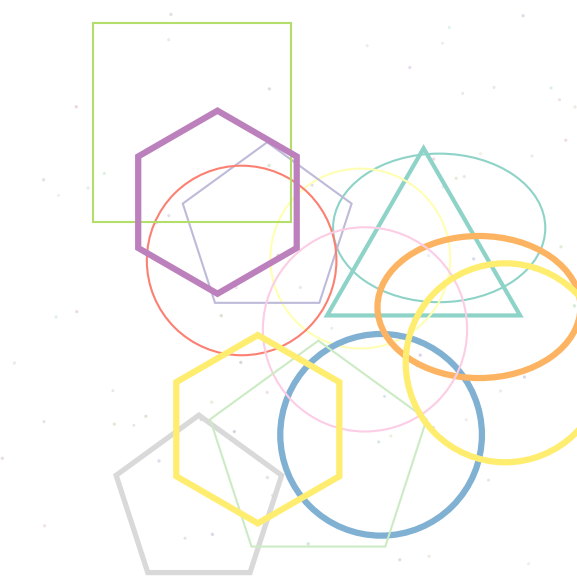[{"shape": "oval", "thickness": 1, "radius": 0.92, "center": [0.76, 0.604]}, {"shape": "triangle", "thickness": 2, "radius": 0.97, "center": [0.734, 0.549]}, {"shape": "circle", "thickness": 1, "radius": 0.78, "center": [0.624, 0.551]}, {"shape": "pentagon", "thickness": 1, "radius": 0.77, "center": [0.463, 0.599]}, {"shape": "circle", "thickness": 1, "radius": 0.82, "center": [0.418, 0.548]}, {"shape": "circle", "thickness": 3, "radius": 0.87, "center": [0.66, 0.246]}, {"shape": "oval", "thickness": 3, "radius": 0.88, "center": [0.829, 0.467]}, {"shape": "square", "thickness": 1, "radius": 0.86, "center": [0.333, 0.787]}, {"shape": "circle", "thickness": 1, "radius": 0.88, "center": [0.632, 0.429]}, {"shape": "pentagon", "thickness": 2.5, "radius": 0.75, "center": [0.344, 0.13]}, {"shape": "hexagon", "thickness": 3, "radius": 0.79, "center": [0.377, 0.649]}, {"shape": "pentagon", "thickness": 1, "radius": 0.99, "center": [0.551, 0.212]}, {"shape": "hexagon", "thickness": 3, "radius": 0.81, "center": [0.446, 0.256]}, {"shape": "circle", "thickness": 3, "radius": 0.86, "center": [0.875, 0.371]}]